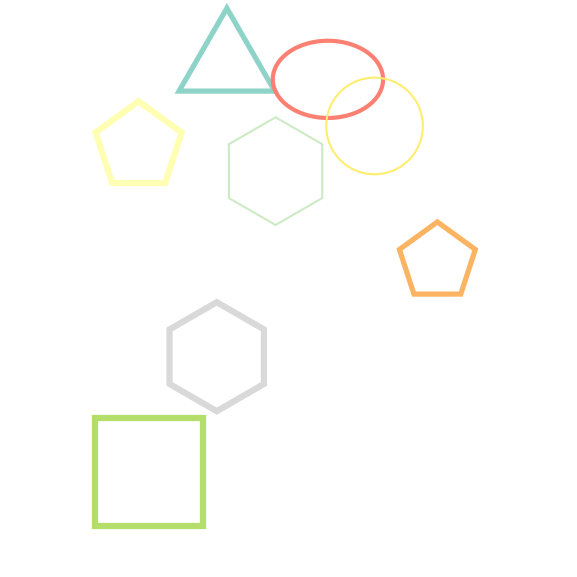[{"shape": "triangle", "thickness": 2.5, "radius": 0.48, "center": [0.393, 0.889]}, {"shape": "pentagon", "thickness": 3, "radius": 0.39, "center": [0.24, 0.746]}, {"shape": "oval", "thickness": 2, "radius": 0.48, "center": [0.568, 0.862]}, {"shape": "pentagon", "thickness": 2.5, "radius": 0.35, "center": [0.757, 0.546]}, {"shape": "square", "thickness": 3, "radius": 0.47, "center": [0.258, 0.182]}, {"shape": "hexagon", "thickness": 3, "radius": 0.47, "center": [0.375, 0.381]}, {"shape": "hexagon", "thickness": 1, "radius": 0.47, "center": [0.477, 0.703]}, {"shape": "circle", "thickness": 1, "radius": 0.42, "center": [0.649, 0.781]}]